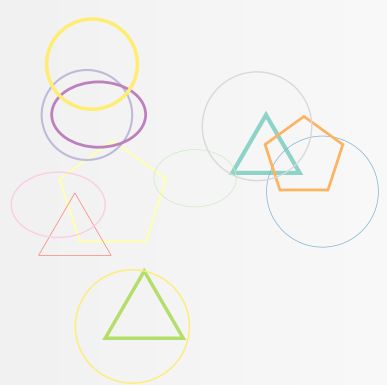[{"shape": "triangle", "thickness": 3, "radius": 0.5, "center": [0.686, 0.601]}, {"shape": "pentagon", "thickness": 1.5, "radius": 0.72, "center": [0.291, 0.49]}, {"shape": "circle", "thickness": 1.5, "radius": 0.58, "center": [0.224, 0.701]}, {"shape": "triangle", "thickness": 0.5, "radius": 0.54, "center": [0.193, 0.391]}, {"shape": "circle", "thickness": 0.5, "radius": 0.72, "center": [0.832, 0.502]}, {"shape": "pentagon", "thickness": 2, "radius": 0.53, "center": [0.784, 0.592]}, {"shape": "triangle", "thickness": 2.5, "radius": 0.58, "center": [0.372, 0.18]}, {"shape": "oval", "thickness": 1, "radius": 0.61, "center": [0.15, 0.468]}, {"shape": "circle", "thickness": 1, "radius": 0.71, "center": [0.663, 0.672]}, {"shape": "oval", "thickness": 2, "radius": 0.61, "center": [0.255, 0.702]}, {"shape": "oval", "thickness": 0.5, "radius": 0.53, "center": [0.503, 0.537]}, {"shape": "circle", "thickness": 2.5, "radius": 0.59, "center": [0.237, 0.833]}, {"shape": "circle", "thickness": 1, "radius": 0.74, "center": [0.342, 0.152]}]